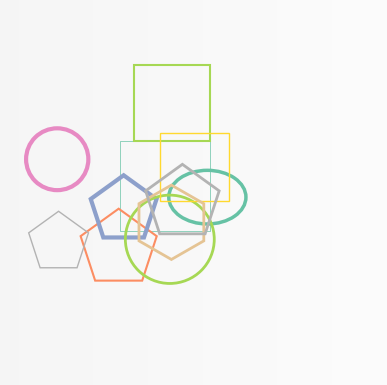[{"shape": "square", "thickness": 0.5, "radius": 0.58, "center": [0.425, 0.517]}, {"shape": "oval", "thickness": 2.5, "radius": 0.5, "center": [0.535, 0.488]}, {"shape": "pentagon", "thickness": 1.5, "radius": 0.52, "center": [0.306, 0.355]}, {"shape": "pentagon", "thickness": 3, "radius": 0.45, "center": [0.319, 0.455]}, {"shape": "circle", "thickness": 3, "radius": 0.4, "center": [0.148, 0.586]}, {"shape": "circle", "thickness": 2, "radius": 0.57, "center": [0.438, 0.378]}, {"shape": "square", "thickness": 1.5, "radius": 0.49, "center": [0.444, 0.732]}, {"shape": "square", "thickness": 1, "radius": 0.44, "center": [0.502, 0.567]}, {"shape": "hexagon", "thickness": 2, "radius": 0.48, "center": [0.442, 0.423]}, {"shape": "pentagon", "thickness": 1, "radius": 0.41, "center": [0.151, 0.37]}, {"shape": "pentagon", "thickness": 2, "radius": 0.5, "center": [0.471, 0.473]}]